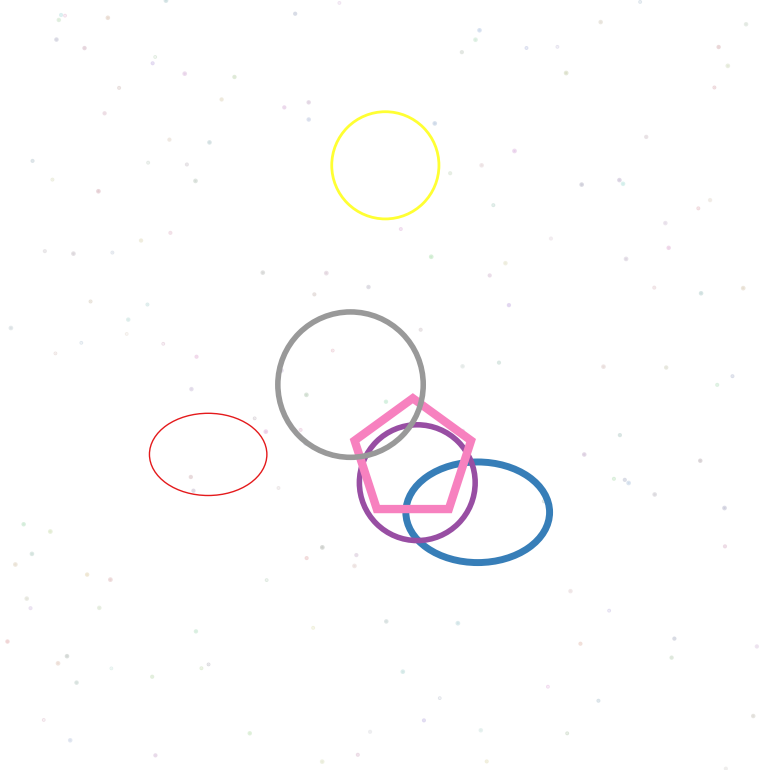[{"shape": "oval", "thickness": 0.5, "radius": 0.38, "center": [0.27, 0.41]}, {"shape": "oval", "thickness": 2.5, "radius": 0.47, "center": [0.62, 0.335]}, {"shape": "circle", "thickness": 2, "radius": 0.38, "center": [0.542, 0.373]}, {"shape": "circle", "thickness": 1, "radius": 0.35, "center": [0.5, 0.785]}, {"shape": "pentagon", "thickness": 3, "radius": 0.4, "center": [0.536, 0.403]}, {"shape": "circle", "thickness": 2, "radius": 0.47, "center": [0.455, 0.5]}]